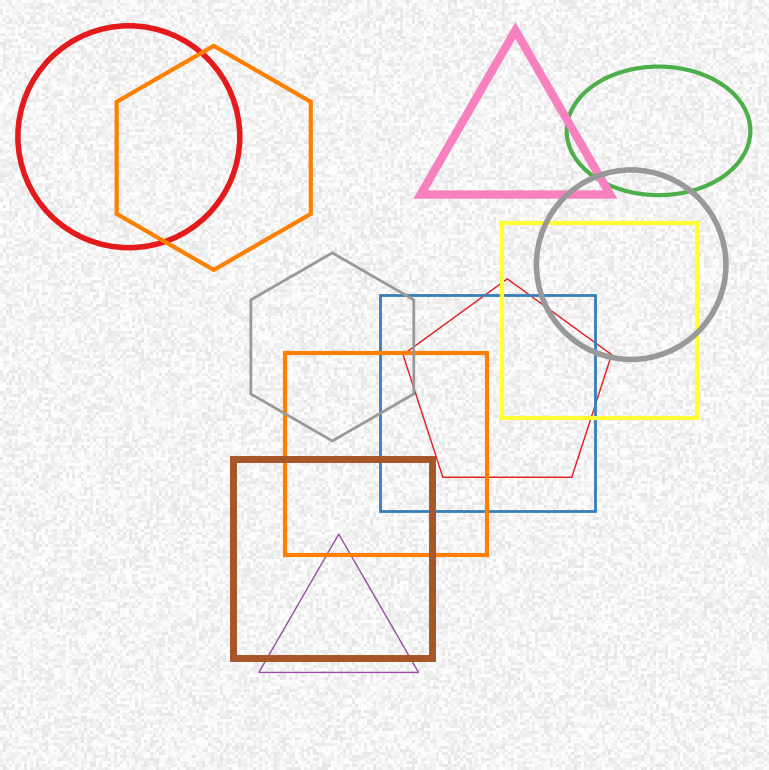[{"shape": "circle", "thickness": 2, "radius": 0.72, "center": [0.167, 0.822]}, {"shape": "pentagon", "thickness": 0.5, "radius": 0.71, "center": [0.659, 0.495]}, {"shape": "square", "thickness": 1, "radius": 0.7, "center": [0.633, 0.477]}, {"shape": "oval", "thickness": 1.5, "radius": 0.6, "center": [0.855, 0.83]}, {"shape": "triangle", "thickness": 0.5, "radius": 0.6, "center": [0.44, 0.187]}, {"shape": "square", "thickness": 1.5, "radius": 0.66, "center": [0.502, 0.41]}, {"shape": "hexagon", "thickness": 1.5, "radius": 0.73, "center": [0.278, 0.795]}, {"shape": "square", "thickness": 1.5, "radius": 0.63, "center": [0.778, 0.584]}, {"shape": "square", "thickness": 2.5, "radius": 0.65, "center": [0.432, 0.274]}, {"shape": "triangle", "thickness": 3, "radius": 0.71, "center": [0.669, 0.818]}, {"shape": "hexagon", "thickness": 1, "radius": 0.61, "center": [0.432, 0.549]}, {"shape": "circle", "thickness": 2, "radius": 0.62, "center": [0.82, 0.656]}]